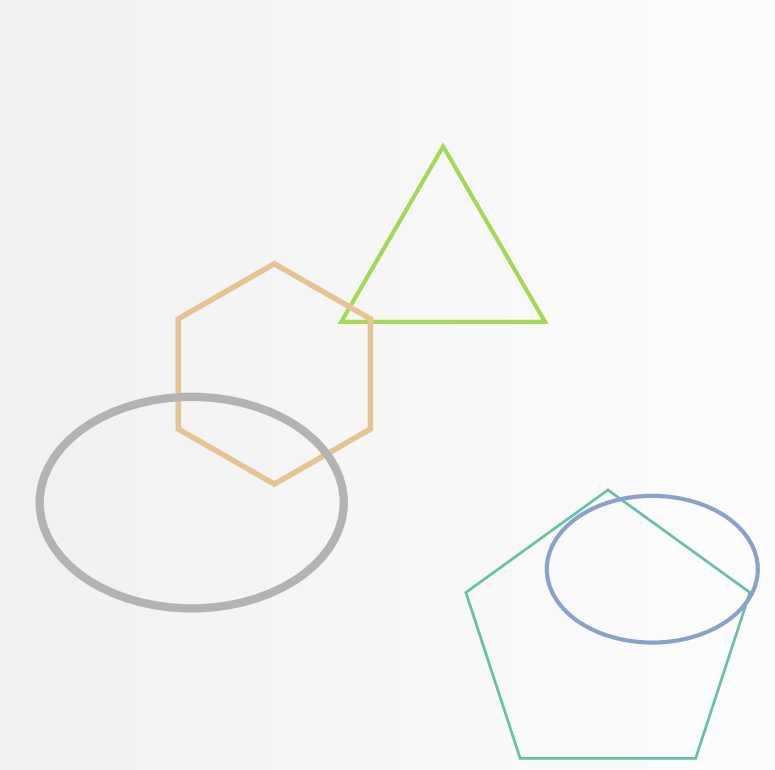[{"shape": "pentagon", "thickness": 1, "radius": 0.96, "center": [0.784, 0.171]}, {"shape": "oval", "thickness": 1.5, "radius": 0.68, "center": [0.842, 0.261]}, {"shape": "triangle", "thickness": 1.5, "radius": 0.76, "center": [0.572, 0.658]}, {"shape": "hexagon", "thickness": 2, "radius": 0.72, "center": [0.354, 0.514]}, {"shape": "oval", "thickness": 3, "radius": 0.98, "center": [0.247, 0.347]}]